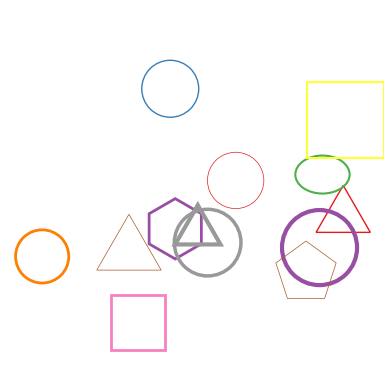[{"shape": "circle", "thickness": 0.5, "radius": 0.37, "center": [0.612, 0.531]}, {"shape": "triangle", "thickness": 1, "radius": 0.41, "center": [0.891, 0.437]}, {"shape": "circle", "thickness": 1, "radius": 0.37, "center": [0.442, 0.769]}, {"shape": "oval", "thickness": 1.5, "radius": 0.35, "center": [0.838, 0.547]}, {"shape": "hexagon", "thickness": 2, "radius": 0.39, "center": [0.455, 0.406]}, {"shape": "circle", "thickness": 3, "radius": 0.49, "center": [0.83, 0.357]}, {"shape": "circle", "thickness": 2, "radius": 0.35, "center": [0.11, 0.334]}, {"shape": "square", "thickness": 1.5, "radius": 0.49, "center": [0.898, 0.688]}, {"shape": "pentagon", "thickness": 0.5, "radius": 0.41, "center": [0.795, 0.292]}, {"shape": "triangle", "thickness": 0.5, "radius": 0.48, "center": [0.335, 0.347]}, {"shape": "square", "thickness": 2, "radius": 0.35, "center": [0.358, 0.163]}, {"shape": "circle", "thickness": 2.5, "radius": 0.43, "center": [0.539, 0.37]}, {"shape": "triangle", "thickness": 3, "radius": 0.34, "center": [0.514, 0.399]}]